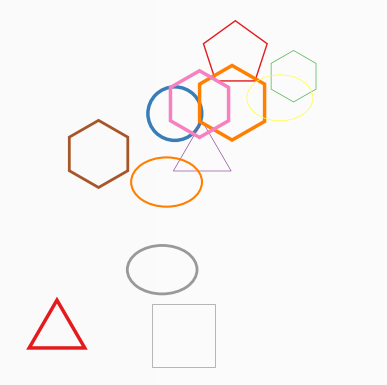[{"shape": "pentagon", "thickness": 1, "radius": 0.43, "center": [0.607, 0.86]}, {"shape": "triangle", "thickness": 2.5, "radius": 0.41, "center": [0.147, 0.138]}, {"shape": "circle", "thickness": 2.5, "radius": 0.35, "center": [0.451, 0.705]}, {"shape": "hexagon", "thickness": 0.5, "radius": 0.33, "center": [0.758, 0.802]}, {"shape": "triangle", "thickness": 0.5, "radius": 0.43, "center": [0.522, 0.599]}, {"shape": "oval", "thickness": 1.5, "radius": 0.46, "center": [0.43, 0.527]}, {"shape": "hexagon", "thickness": 2.5, "radius": 0.48, "center": [0.599, 0.733]}, {"shape": "oval", "thickness": 0.5, "radius": 0.43, "center": [0.722, 0.746]}, {"shape": "hexagon", "thickness": 2, "radius": 0.44, "center": [0.254, 0.6]}, {"shape": "hexagon", "thickness": 2.5, "radius": 0.43, "center": [0.515, 0.73]}, {"shape": "oval", "thickness": 2, "radius": 0.45, "center": [0.419, 0.3]}, {"shape": "square", "thickness": 0.5, "radius": 0.41, "center": [0.474, 0.129]}]